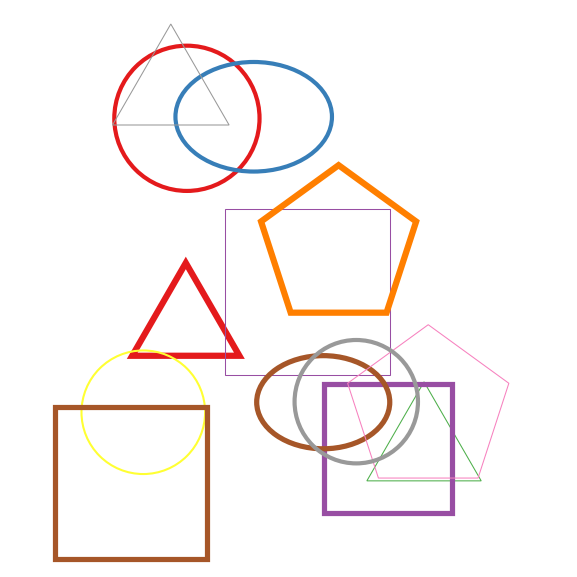[{"shape": "circle", "thickness": 2, "radius": 0.63, "center": [0.324, 0.794]}, {"shape": "triangle", "thickness": 3, "radius": 0.54, "center": [0.322, 0.437]}, {"shape": "oval", "thickness": 2, "radius": 0.68, "center": [0.439, 0.797]}, {"shape": "triangle", "thickness": 0.5, "radius": 0.57, "center": [0.734, 0.224]}, {"shape": "square", "thickness": 2.5, "radius": 0.56, "center": [0.672, 0.222]}, {"shape": "square", "thickness": 0.5, "radius": 0.72, "center": [0.532, 0.494]}, {"shape": "pentagon", "thickness": 3, "radius": 0.71, "center": [0.586, 0.572]}, {"shape": "circle", "thickness": 1, "radius": 0.54, "center": [0.248, 0.285]}, {"shape": "square", "thickness": 2.5, "radius": 0.66, "center": [0.227, 0.163]}, {"shape": "oval", "thickness": 2.5, "radius": 0.58, "center": [0.56, 0.303]}, {"shape": "pentagon", "thickness": 0.5, "radius": 0.73, "center": [0.742, 0.29]}, {"shape": "circle", "thickness": 2, "radius": 0.53, "center": [0.617, 0.304]}, {"shape": "triangle", "thickness": 0.5, "radius": 0.58, "center": [0.296, 0.841]}]